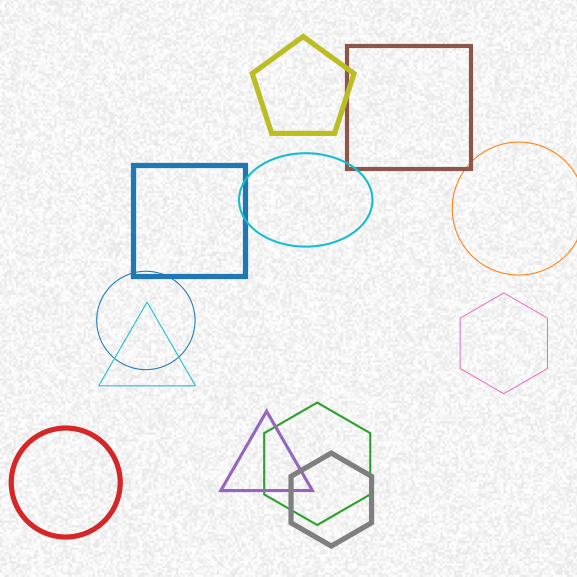[{"shape": "square", "thickness": 2.5, "radius": 0.48, "center": [0.327, 0.617]}, {"shape": "circle", "thickness": 0.5, "radius": 0.43, "center": [0.253, 0.444]}, {"shape": "circle", "thickness": 0.5, "radius": 0.58, "center": [0.898, 0.638]}, {"shape": "hexagon", "thickness": 1, "radius": 0.53, "center": [0.549, 0.196]}, {"shape": "circle", "thickness": 2.5, "radius": 0.47, "center": [0.114, 0.164]}, {"shape": "triangle", "thickness": 1.5, "radius": 0.46, "center": [0.462, 0.195]}, {"shape": "square", "thickness": 2, "radius": 0.53, "center": [0.708, 0.813]}, {"shape": "hexagon", "thickness": 0.5, "radius": 0.44, "center": [0.872, 0.405]}, {"shape": "hexagon", "thickness": 2.5, "radius": 0.4, "center": [0.574, 0.134]}, {"shape": "pentagon", "thickness": 2.5, "radius": 0.46, "center": [0.525, 0.843]}, {"shape": "triangle", "thickness": 0.5, "radius": 0.48, "center": [0.255, 0.379]}, {"shape": "oval", "thickness": 1, "radius": 0.58, "center": [0.529, 0.653]}]